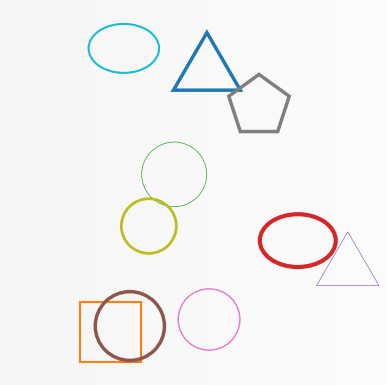[{"shape": "triangle", "thickness": 2.5, "radius": 0.5, "center": [0.534, 0.816]}, {"shape": "square", "thickness": 1.5, "radius": 0.39, "center": [0.285, 0.138]}, {"shape": "circle", "thickness": 0.5, "radius": 0.42, "center": [0.45, 0.547]}, {"shape": "oval", "thickness": 3, "radius": 0.49, "center": [0.768, 0.375]}, {"shape": "triangle", "thickness": 0.5, "radius": 0.46, "center": [0.897, 0.305]}, {"shape": "circle", "thickness": 2.5, "radius": 0.45, "center": [0.335, 0.153]}, {"shape": "circle", "thickness": 1, "radius": 0.4, "center": [0.54, 0.17]}, {"shape": "pentagon", "thickness": 2.5, "radius": 0.41, "center": [0.668, 0.725]}, {"shape": "circle", "thickness": 2, "radius": 0.35, "center": [0.384, 0.413]}, {"shape": "oval", "thickness": 1.5, "radius": 0.45, "center": [0.32, 0.874]}]